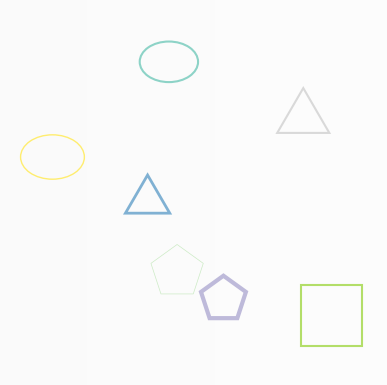[{"shape": "oval", "thickness": 1.5, "radius": 0.38, "center": [0.436, 0.839]}, {"shape": "pentagon", "thickness": 3, "radius": 0.3, "center": [0.577, 0.223]}, {"shape": "triangle", "thickness": 2, "radius": 0.33, "center": [0.381, 0.479]}, {"shape": "square", "thickness": 1.5, "radius": 0.4, "center": [0.855, 0.181]}, {"shape": "triangle", "thickness": 1.5, "radius": 0.39, "center": [0.783, 0.694]}, {"shape": "pentagon", "thickness": 0.5, "radius": 0.35, "center": [0.457, 0.294]}, {"shape": "oval", "thickness": 1, "radius": 0.41, "center": [0.135, 0.592]}]